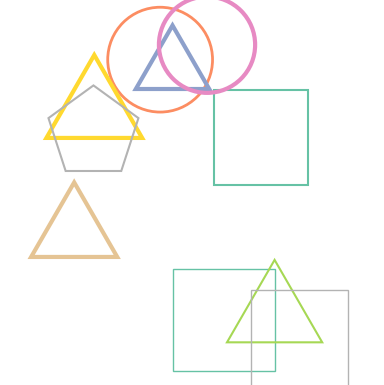[{"shape": "square", "thickness": 1, "radius": 0.66, "center": [0.581, 0.168]}, {"shape": "square", "thickness": 1.5, "radius": 0.61, "center": [0.678, 0.643]}, {"shape": "circle", "thickness": 2, "radius": 0.68, "center": [0.416, 0.845]}, {"shape": "triangle", "thickness": 3, "radius": 0.55, "center": [0.448, 0.824]}, {"shape": "circle", "thickness": 3, "radius": 0.62, "center": [0.538, 0.884]}, {"shape": "triangle", "thickness": 1.5, "radius": 0.71, "center": [0.713, 0.182]}, {"shape": "triangle", "thickness": 3, "radius": 0.72, "center": [0.245, 0.714]}, {"shape": "triangle", "thickness": 3, "radius": 0.65, "center": [0.193, 0.397]}, {"shape": "pentagon", "thickness": 1.5, "radius": 0.61, "center": [0.243, 0.655]}, {"shape": "square", "thickness": 1, "radius": 0.63, "center": [0.778, 0.12]}]